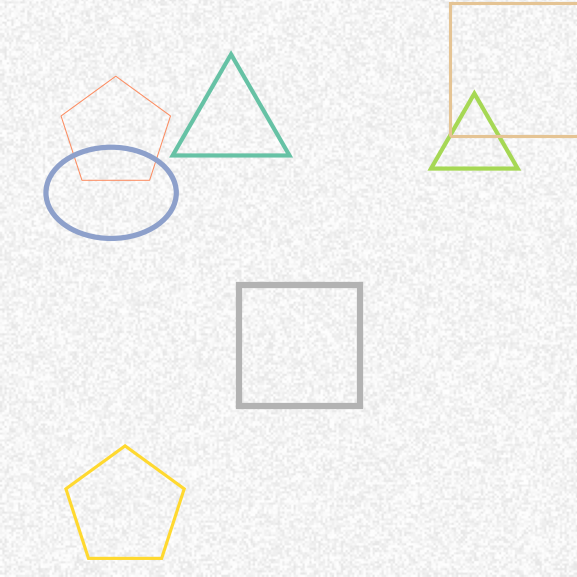[{"shape": "triangle", "thickness": 2, "radius": 0.58, "center": [0.4, 0.788]}, {"shape": "pentagon", "thickness": 0.5, "radius": 0.5, "center": [0.2, 0.768]}, {"shape": "oval", "thickness": 2.5, "radius": 0.56, "center": [0.192, 0.665]}, {"shape": "triangle", "thickness": 2, "radius": 0.43, "center": [0.821, 0.751]}, {"shape": "pentagon", "thickness": 1.5, "radius": 0.54, "center": [0.217, 0.119]}, {"shape": "square", "thickness": 1.5, "radius": 0.58, "center": [0.894, 0.879]}, {"shape": "square", "thickness": 3, "radius": 0.52, "center": [0.519, 0.401]}]